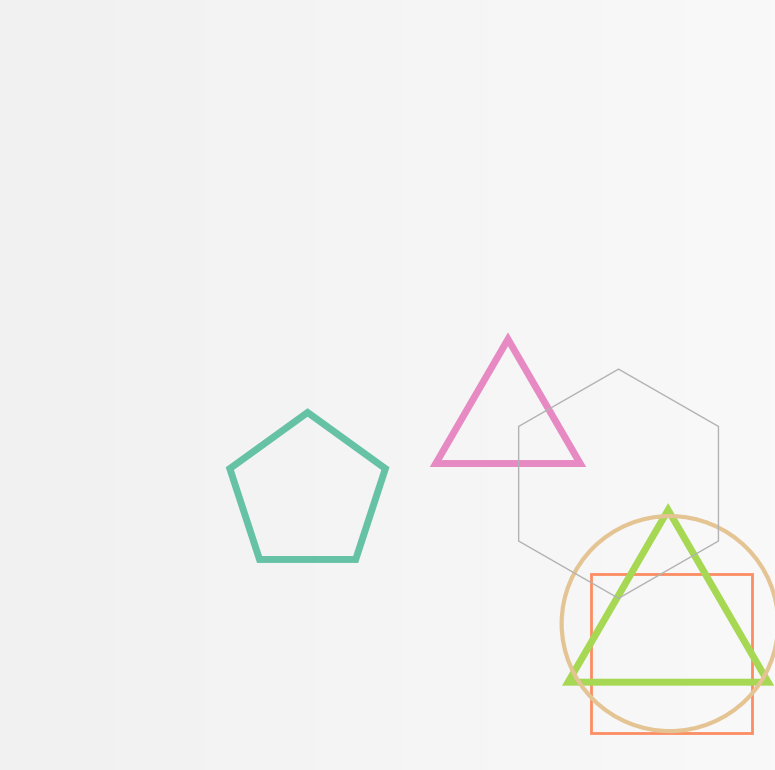[{"shape": "pentagon", "thickness": 2.5, "radius": 0.53, "center": [0.397, 0.359]}, {"shape": "square", "thickness": 1, "radius": 0.52, "center": [0.866, 0.151]}, {"shape": "triangle", "thickness": 2.5, "radius": 0.54, "center": [0.655, 0.452]}, {"shape": "triangle", "thickness": 2.5, "radius": 0.75, "center": [0.862, 0.189]}, {"shape": "circle", "thickness": 1.5, "radius": 0.7, "center": [0.864, 0.19]}, {"shape": "hexagon", "thickness": 0.5, "radius": 0.74, "center": [0.798, 0.372]}]